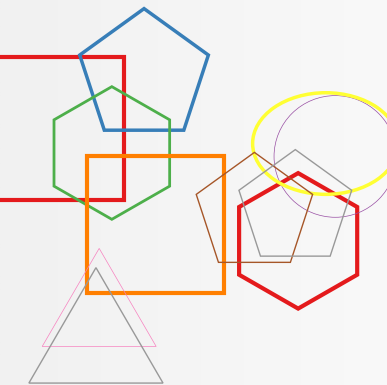[{"shape": "square", "thickness": 3, "radius": 0.93, "center": [0.135, 0.666]}, {"shape": "hexagon", "thickness": 3, "radius": 0.88, "center": [0.769, 0.374]}, {"shape": "pentagon", "thickness": 2.5, "radius": 0.87, "center": [0.372, 0.803]}, {"shape": "hexagon", "thickness": 2, "radius": 0.86, "center": [0.289, 0.603]}, {"shape": "circle", "thickness": 0.5, "radius": 0.79, "center": [0.865, 0.594]}, {"shape": "square", "thickness": 3, "radius": 0.89, "center": [0.401, 0.417]}, {"shape": "oval", "thickness": 2.5, "radius": 0.94, "center": [0.84, 0.627]}, {"shape": "pentagon", "thickness": 1, "radius": 0.79, "center": [0.657, 0.446]}, {"shape": "triangle", "thickness": 0.5, "radius": 0.85, "center": [0.256, 0.185]}, {"shape": "pentagon", "thickness": 1, "radius": 0.76, "center": [0.762, 0.458]}, {"shape": "triangle", "thickness": 1, "radius": 1.0, "center": [0.248, 0.105]}]